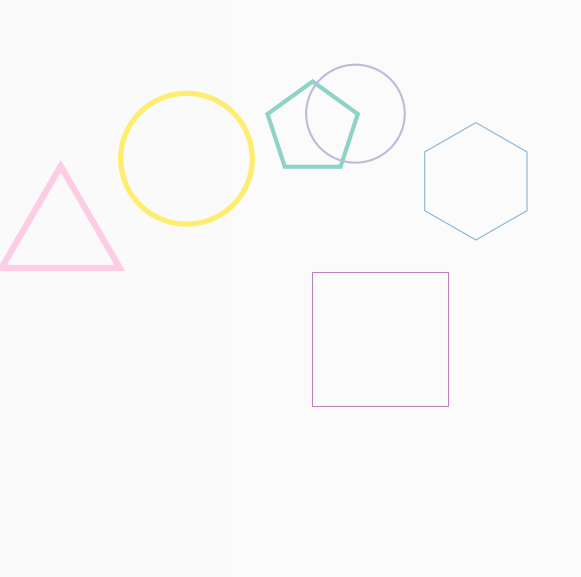[{"shape": "pentagon", "thickness": 2, "radius": 0.41, "center": [0.538, 0.776]}, {"shape": "circle", "thickness": 1, "radius": 0.42, "center": [0.612, 0.802]}, {"shape": "hexagon", "thickness": 0.5, "radius": 0.51, "center": [0.819, 0.685]}, {"shape": "triangle", "thickness": 3, "radius": 0.59, "center": [0.104, 0.594]}, {"shape": "square", "thickness": 0.5, "radius": 0.58, "center": [0.654, 0.412]}, {"shape": "circle", "thickness": 2.5, "radius": 0.57, "center": [0.321, 0.724]}]